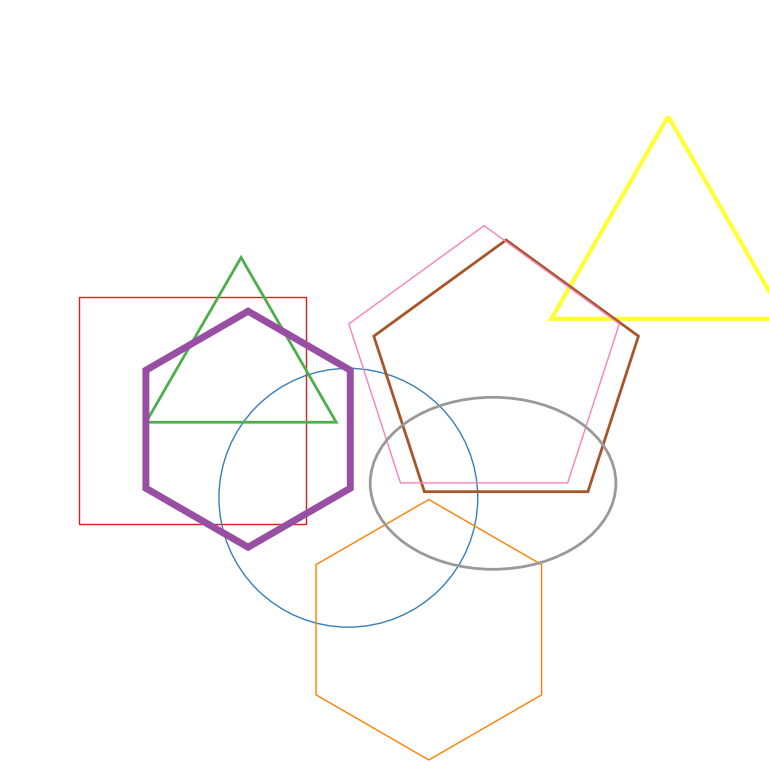[{"shape": "square", "thickness": 0.5, "radius": 0.74, "center": [0.25, 0.467]}, {"shape": "circle", "thickness": 0.5, "radius": 0.84, "center": [0.452, 0.354]}, {"shape": "triangle", "thickness": 1, "radius": 0.71, "center": [0.313, 0.523]}, {"shape": "hexagon", "thickness": 2.5, "radius": 0.77, "center": [0.322, 0.443]}, {"shape": "hexagon", "thickness": 0.5, "radius": 0.85, "center": [0.557, 0.182]}, {"shape": "triangle", "thickness": 1.5, "radius": 0.88, "center": [0.868, 0.674]}, {"shape": "pentagon", "thickness": 1, "radius": 0.9, "center": [0.657, 0.508]}, {"shape": "pentagon", "thickness": 0.5, "radius": 0.92, "center": [0.629, 0.522]}, {"shape": "oval", "thickness": 1, "radius": 0.8, "center": [0.64, 0.372]}]